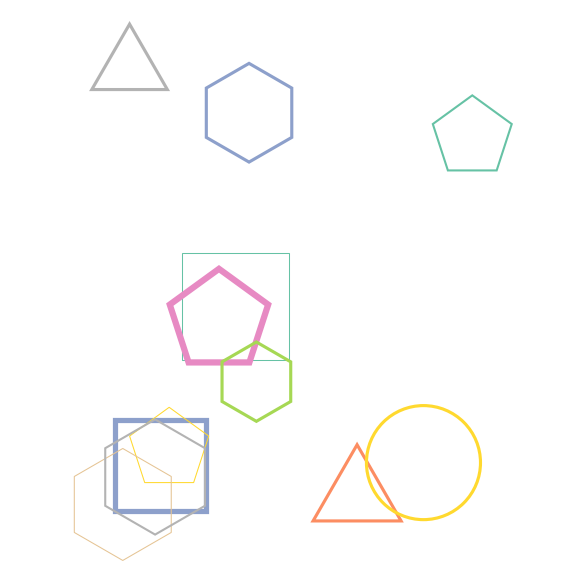[{"shape": "pentagon", "thickness": 1, "radius": 0.36, "center": [0.818, 0.762]}, {"shape": "square", "thickness": 0.5, "radius": 0.46, "center": [0.408, 0.468]}, {"shape": "triangle", "thickness": 1.5, "radius": 0.44, "center": [0.618, 0.141]}, {"shape": "square", "thickness": 2.5, "radius": 0.39, "center": [0.278, 0.193]}, {"shape": "hexagon", "thickness": 1.5, "radius": 0.43, "center": [0.431, 0.804]}, {"shape": "pentagon", "thickness": 3, "radius": 0.45, "center": [0.379, 0.444]}, {"shape": "hexagon", "thickness": 1.5, "radius": 0.34, "center": [0.444, 0.338]}, {"shape": "circle", "thickness": 1.5, "radius": 0.49, "center": [0.733, 0.198]}, {"shape": "pentagon", "thickness": 0.5, "radius": 0.36, "center": [0.293, 0.222]}, {"shape": "hexagon", "thickness": 0.5, "radius": 0.48, "center": [0.213, 0.126]}, {"shape": "hexagon", "thickness": 1, "radius": 0.5, "center": [0.269, 0.173]}, {"shape": "triangle", "thickness": 1.5, "radius": 0.38, "center": [0.224, 0.882]}]